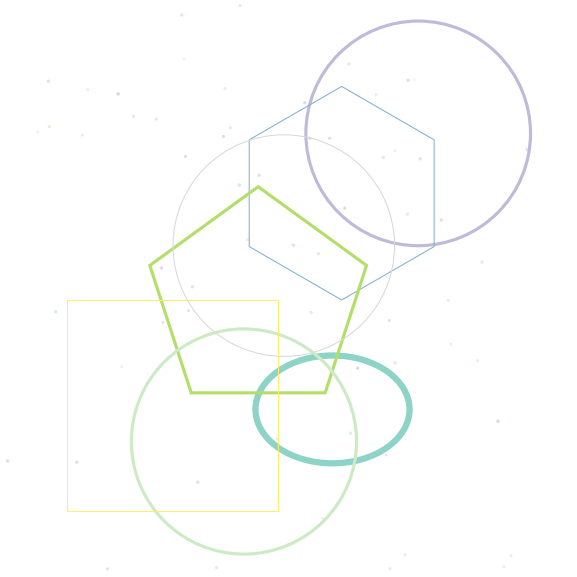[{"shape": "oval", "thickness": 3, "radius": 0.67, "center": [0.576, 0.29]}, {"shape": "circle", "thickness": 1.5, "radius": 0.97, "center": [0.724, 0.768]}, {"shape": "hexagon", "thickness": 0.5, "radius": 0.92, "center": [0.592, 0.665]}, {"shape": "pentagon", "thickness": 1.5, "radius": 0.99, "center": [0.447, 0.479]}, {"shape": "circle", "thickness": 0.5, "radius": 0.96, "center": [0.491, 0.574]}, {"shape": "circle", "thickness": 1.5, "radius": 0.97, "center": [0.422, 0.235]}, {"shape": "square", "thickness": 0.5, "radius": 0.91, "center": [0.299, 0.297]}]